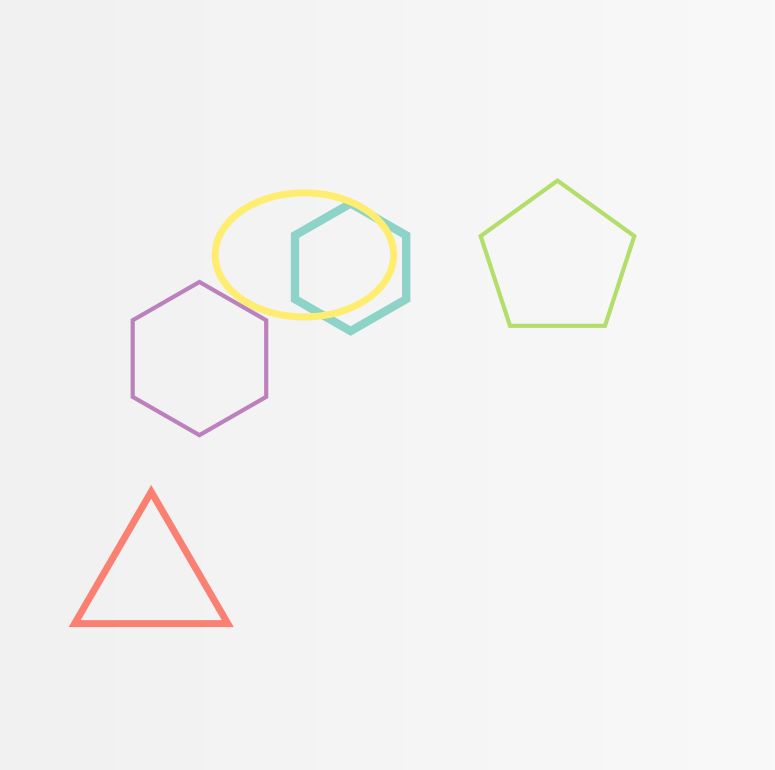[{"shape": "hexagon", "thickness": 3, "radius": 0.41, "center": [0.452, 0.653]}, {"shape": "triangle", "thickness": 2.5, "radius": 0.57, "center": [0.195, 0.247]}, {"shape": "pentagon", "thickness": 1.5, "radius": 0.52, "center": [0.719, 0.661]}, {"shape": "hexagon", "thickness": 1.5, "radius": 0.5, "center": [0.257, 0.534]}, {"shape": "oval", "thickness": 2.5, "radius": 0.58, "center": [0.393, 0.669]}]